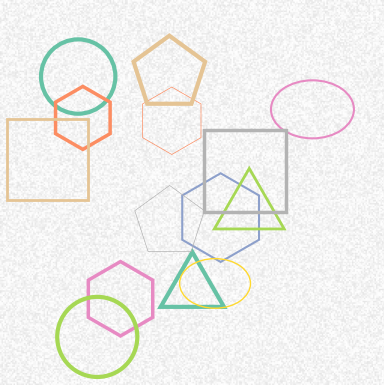[{"shape": "triangle", "thickness": 3, "radius": 0.47, "center": [0.5, 0.25]}, {"shape": "circle", "thickness": 3, "radius": 0.48, "center": [0.203, 0.801]}, {"shape": "hexagon", "thickness": 0.5, "radius": 0.44, "center": [0.446, 0.686]}, {"shape": "hexagon", "thickness": 2.5, "radius": 0.41, "center": [0.215, 0.694]}, {"shape": "hexagon", "thickness": 1.5, "radius": 0.58, "center": [0.573, 0.435]}, {"shape": "hexagon", "thickness": 2.5, "radius": 0.48, "center": [0.313, 0.224]}, {"shape": "oval", "thickness": 1.5, "radius": 0.54, "center": [0.812, 0.716]}, {"shape": "circle", "thickness": 3, "radius": 0.52, "center": [0.253, 0.125]}, {"shape": "triangle", "thickness": 2, "radius": 0.52, "center": [0.647, 0.458]}, {"shape": "oval", "thickness": 1, "radius": 0.46, "center": [0.559, 0.264]}, {"shape": "square", "thickness": 2, "radius": 0.53, "center": [0.123, 0.585]}, {"shape": "pentagon", "thickness": 3, "radius": 0.49, "center": [0.44, 0.81]}, {"shape": "pentagon", "thickness": 0.5, "radius": 0.48, "center": [0.441, 0.423]}, {"shape": "square", "thickness": 2.5, "radius": 0.53, "center": [0.636, 0.555]}]